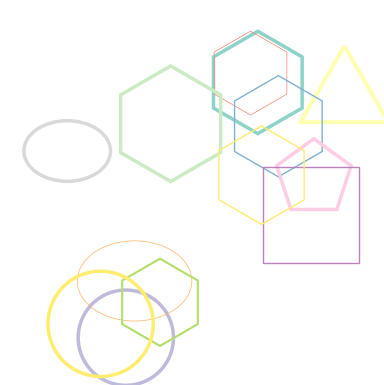[{"shape": "hexagon", "thickness": 2.5, "radius": 0.66, "center": [0.67, 0.786]}, {"shape": "triangle", "thickness": 3, "radius": 0.66, "center": [0.895, 0.749]}, {"shape": "circle", "thickness": 2.5, "radius": 0.62, "center": [0.327, 0.123]}, {"shape": "hexagon", "thickness": 0.5, "radius": 0.54, "center": [0.651, 0.81]}, {"shape": "hexagon", "thickness": 1, "radius": 0.66, "center": [0.723, 0.672]}, {"shape": "oval", "thickness": 0.5, "radius": 0.74, "center": [0.349, 0.27]}, {"shape": "hexagon", "thickness": 1.5, "radius": 0.57, "center": [0.416, 0.215]}, {"shape": "pentagon", "thickness": 2.5, "radius": 0.51, "center": [0.815, 0.538]}, {"shape": "oval", "thickness": 2.5, "radius": 0.56, "center": [0.175, 0.608]}, {"shape": "square", "thickness": 1, "radius": 0.62, "center": [0.807, 0.441]}, {"shape": "hexagon", "thickness": 2.5, "radius": 0.75, "center": [0.443, 0.679]}, {"shape": "circle", "thickness": 2.5, "radius": 0.68, "center": [0.261, 0.159]}, {"shape": "hexagon", "thickness": 1, "radius": 0.64, "center": [0.679, 0.545]}]